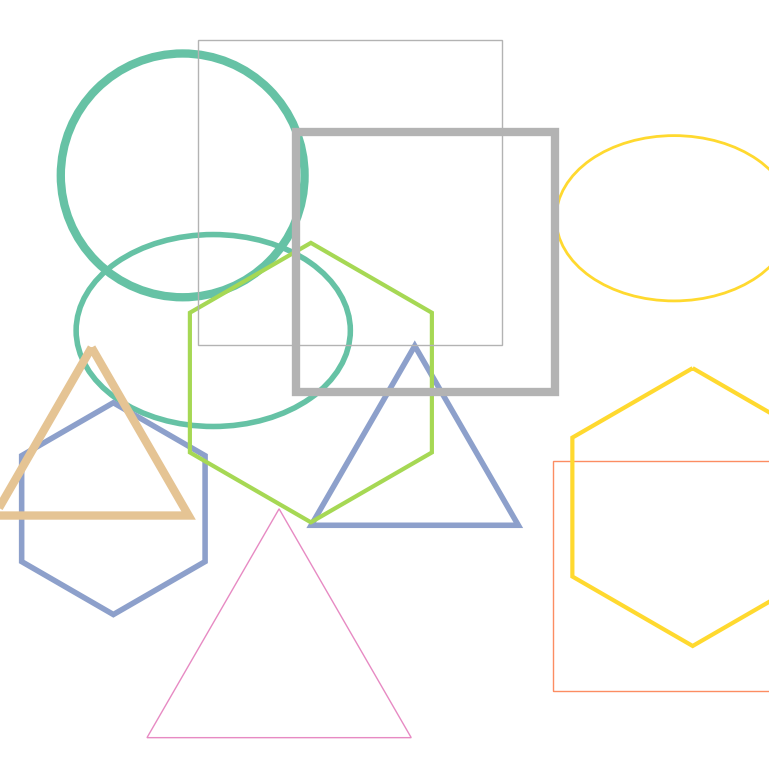[{"shape": "circle", "thickness": 3, "radius": 0.79, "center": [0.237, 0.772]}, {"shape": "oval", "thickness": 2, "radius": 0.89, "center": [0.277, 0.571]}, {"shape": "square", "thickness": 0.5, "radius": 0.75, "center": [0.868, 0.252]}, {"shape": "triangle", "thickness": 2, "radius": 0.78, "center": [0.539, 0.395]}, {"shape": "hexagon", "thickness": 2, "radius": 0.69, "center": [0.147, 0.339]}, {"shape": "triangle", "thickness": 0.5, "radius": 0.99, "center": [0.362, 0.141]}, {"shape": "hexagon", "thickness": 1.5, "radius": 0.91, "center": [0.404, 0.503]}, {"shape": "hexagon", "thickness": 1.5, "radius": 0.9, "center": [0.9, 0.341]}, {"shape": "oval", "thickness": 1, "radius": 0.77, "center": [0.875, 0.717]}, {"shape": "triangle", "thickness": 3, "radius": 0.73, "center": [0.119, 0.403]}, {"shape": "square", "thickness": 3, "radius": 0.84, "center": [0.553, 0.659]}, {"shape": "square", "thickness": 0.5, "radius": 0.99, "center": [0.455, 0.75]}]